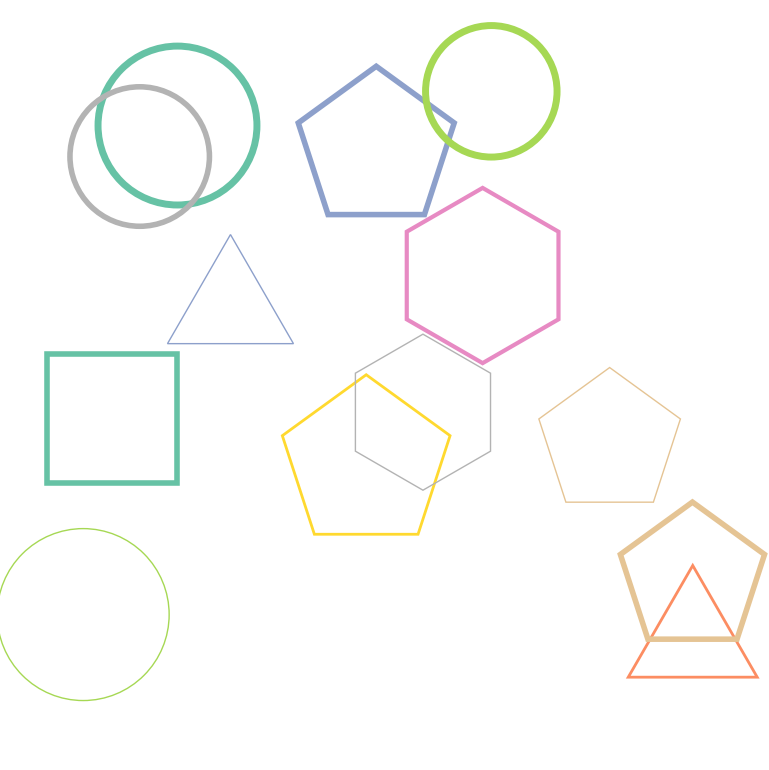[{"shape": "circle", "thickness": 2.5, "radius": 0.52, "center": [0.231, 0.837]}, {"shape": "square", "thickness": 2, "radius": 0.42, "center": [0.146, 0.457]}, {"shape": "triangle", "thickness": 1, "radius": 0.48, "center": [0.9, 0.169]}, {"shape": "pentagon", "thickness": 2, "radius": 0.53, "center": [0.489, 0.807]}, {"shape": "triangle", "thickness": 0.5, "radius": 0.47, "center": [0.299, 0.601]}, {"shape": "hexagon", "thickness": 1.5, "radius": 0.57, "center": [0.627, 0.642]}, {"shape": "circle", "thickness": 0.5, "radius": 0.56, "center": [0.108, 0.202]}, {"shape": "circle", "thickness": 2.5, "radius": 0.43, "center": [0.638, 0.881]}, {"shape": "pentagon", "thickness": 1, "radius": 0.57, "center": [0.476, 0.399]}, {"shape": "pentagon", "thickness": 0.5, "radius": 0.48, "center": [0.792, 0.426]}, {"shape": "pentagon", "thickness": 2, "radius": 0.49, "center": [0.899, 0.25]}, {"shape": "circle", "thickness": 2, "radius": 0.45, "center": [0.181, 0.797]}, {"shape": "hexagon", "thickness": 0.5, "radius": 0.51, "center": [0.549, 0.465]}]